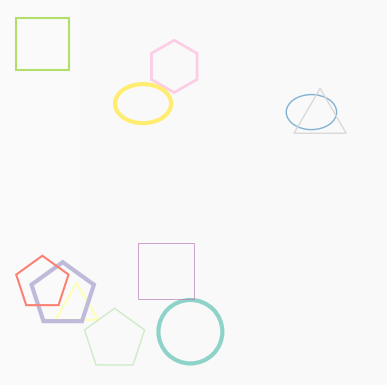[{"shape": "circle", "thickness": 3, "radius": 0.41, "center": [0.491, 0.138]}, {"shape": "triangle", "thickness": 1.5, "radius": 0.32, "center": [0.198, 0.201]}, {"shape": "pentagon", "thickness": 3, "radius": 0.42, "center": [0.162, 0.234]}, {"shape": "pentagon", "thickness": 1.5, "radius": 0.35, "center": [0.109, 0.265]}, {"shape": "oval", "thickness": 1, "radius": 0.32, "center": [0.804, 0.709]}, {"shape": "square", "thickness": 1.5, "radius": 0.34, "center": [0.11, 0.885]}, {"shape": "hexagon", "thickness": 2, "radius": 0.34, "center": [0.45, 0.828]}, {"shape": "triangle", "thickness": 1, "radius": 0.39, "center": [0.826, 0.693]}, {"shape": "square", "thickness": 0.5, "radius": 0.36, "center": [0.429, 0.297]}, {"shape": "pentagon", "thickness": 1, "radius": 0.41, "center": [0.296, 0.118]}, {"shape": "oval", "thickness": 3, "radius": 0.36, "center": [0.369, 0.731]}]